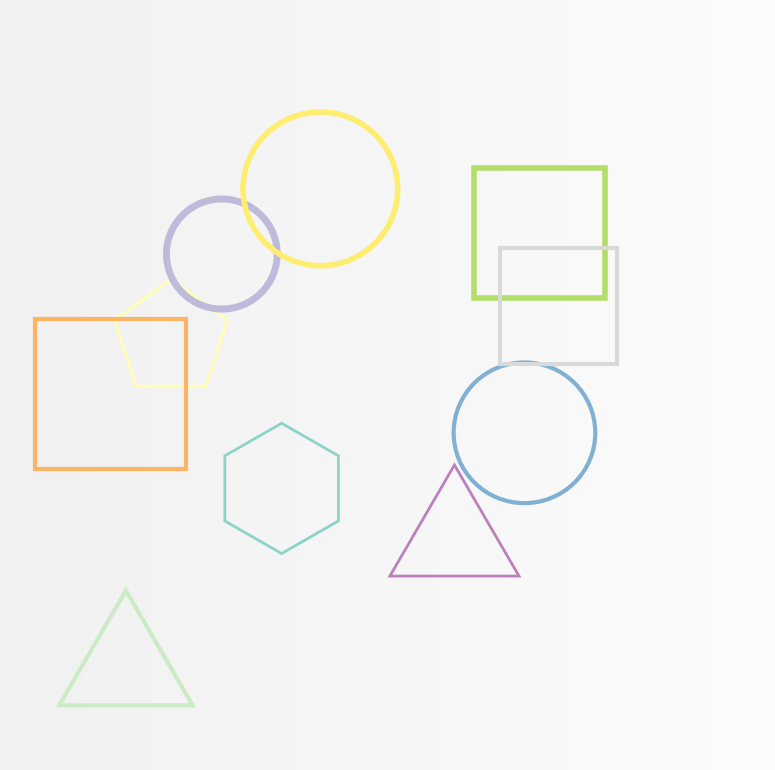[{"shape": "hexagon", "thickness": 1, "radius": 0.42, "center": [0.363, 0.366]}, {"shape": "pentagon", "thickness": 1, "radius": 0.38, "center": [0.221, 0.561]}, {"shape": "circle", "thickness": 2.5, "radius": 0.36, "center": [0.286, 0.67]}, {"shape": "circle", "thickness": 1.5, "radius": 0.46, "center": [0.677, 0.438]}, {"shape": "square", "thickness": 1.5, "radius": 0.49, "center": [0.142, 0.488]}, {"shape": "square", "thickness": 2, "radius": 0.42, "center": [0.696, 0.697]}, {"shape": "square", "thickness": 1.5, "radius": 0.38, "center": [0.721, 0.603]}, {"shape": "triangle", "thickness": 1, "radius": 0.48, "center": [0.586, 0.3]}, {"shape": "triangle", "thickness": 1.5, "radius": 0.5, "center": [0.162, 0.134]}, {"shape": "circle", "thickness": 2, "radius": 0.5, "center": [0.413, 0.755]}]